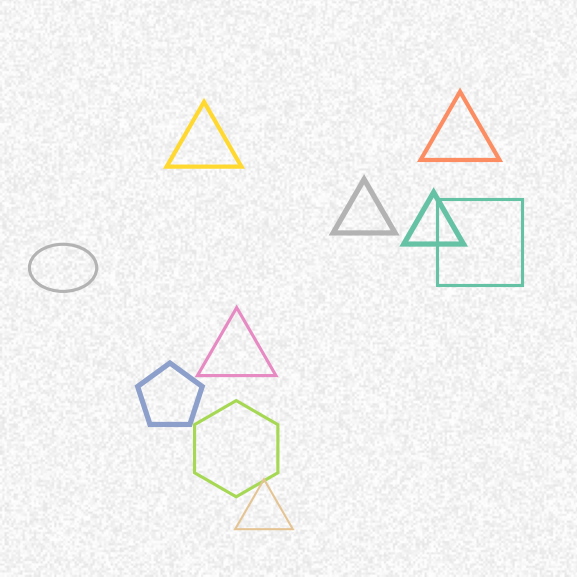[{"shape": "triangle", "thickness": 2.5, "radius": 0.3, "center": [0.751, 0.606]}, {"shape": "square", "thickness": 1.5, "radius": 0.37, "center": [0.83, 0.58]}, {"shape": "triangle", "thickness": 2, "radius": 0.39, "center": [0.797, 0.762]}, {"shape": "pentagon", "thickness": 2.5, "radius": 0.29, "center": [0.294, 0.312]}, {"shape": "triangle", "thickness": 1.5, "radius": 0.39, "center": [0.41, 0.388]}, {"shape": "hexagon", "thickness": 1.5, "radius": 0.42, "center": [0.409, 0.222]}, {"shape": "triangle", "thickness": 2, "radius": 0.37, "center": [0.353, 0.748]}, {"shape": "triangle", "thickness": 1, "radius": 0.29, "center": [0.457, 0.112]}, {"shape": "triangle", "thickness": 2.5, "radius": 0.31, "center": [0.63, 0.627]}, {"shape": "oval", "thickness": 1.5, "radius": 0.29, "center": [0.109, 0.535]}]